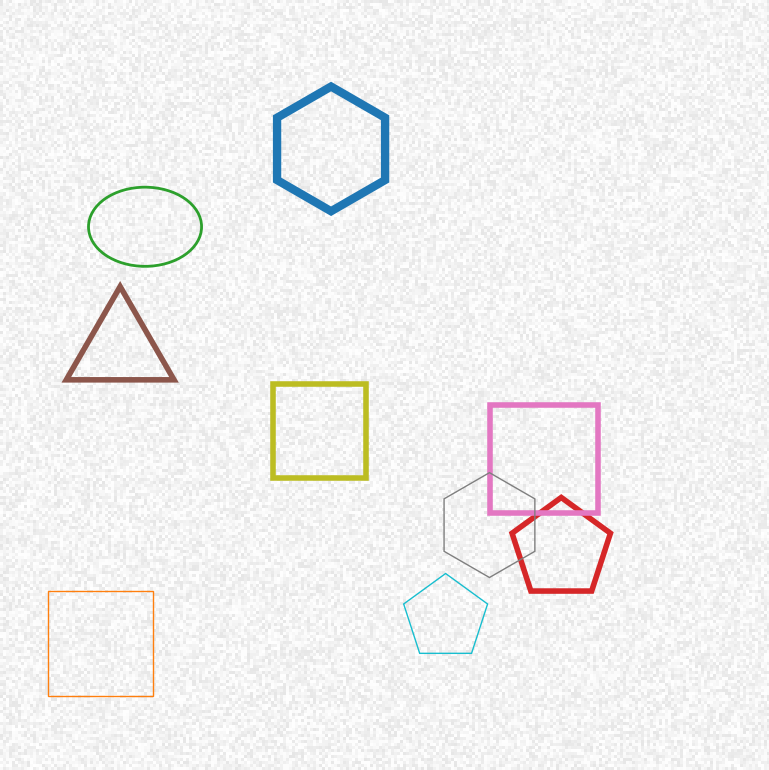[{"shape": "hexagon", "thickness": 3, "radius": 0.4, "center": [0.43, 0.807]}, {"shape": "square", "thickness": 0.5, "radius": 0.34, "center": [0.131, 0.165]}, {"shape": "oval", "thickness": 1, "radius": 0.37, "center": [0.188, 0.706]}, {"shape": "pentagon", "thickness": 2, "radius": 0.34, "center": [0.729, 0.287]}, {"shape": "triangle", "thickness": 2, "radius": 0.4, "center": [0.156, 0.547]}, {"shape": "square", "thickness": 2, "radius": 0.35, "center": [0.707, 0.404]}, {"shape": "hexagon", "thickness": 0.5, "radius": 0.34, "center": [0.636, 0.318]}, {"shape": "square", "thickness": 2, "radius": 0.3, "center": [0.415, 0.44]}, {"shape": "pentagon", "thickness": 0.5, "radius": 0.29, "center": [0.579, 0.198]}]